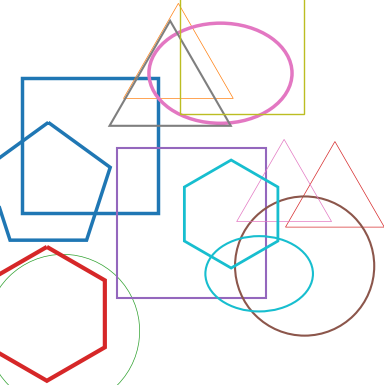[{"shape": "square", "thickness": 2.5, "radius": 0.88, "center": [0.233, 0.622]}, {"shape": "pentagon", "thickness": 2.5, "radius": 0.85, "center": [0.125, 0.513]}, {"shape": "triangle", "thickness": 0.5, "radius": 0.82, "center": [0.463, 0.827]}, {"shape": "circle", "thickness": 0.5, "radius": 1.0, "center": [0.164, 0.14]}, {"shape": "triangle", "thickness": 0.5, "radius": 0.74, "center": [0.87, 0.484]}, {"shape": "hexagon", "thickness": 3, "radius": 0.87, "center": [0.122, 0.185]}, {"shape": "square", "thickness": 1.5, "radius": 0.97, "center": [0.498, 0.421]}, {"shape": "circle", "thickness": 1.5, "radius": 0.9, "center": [0.791, 0.309]}, {"shape": "triangle", "thickness": 0.5, "radius": 0.71, "center": [0.738, 0.496]}, {"shape": "oval", "thickness": 2.5, "radius": 0.93, "center": [0.573, 0.81]}, {"shape": "triangle", "thickness": 1.5, "radius": 0.91, "center": [0.442, 0.764]}, {"shape": "square", "thickness": 1, "radius": 0.81, "center": [0.629, 0.866]}, {"shape": "hexagon", "thickness": 2, "radius": 0.7, "center": [0.6, 0.444]}, {"shape": "oval", "thickness": 1.5, "radius": 0.7, "center": [0.673, 0.289]}]